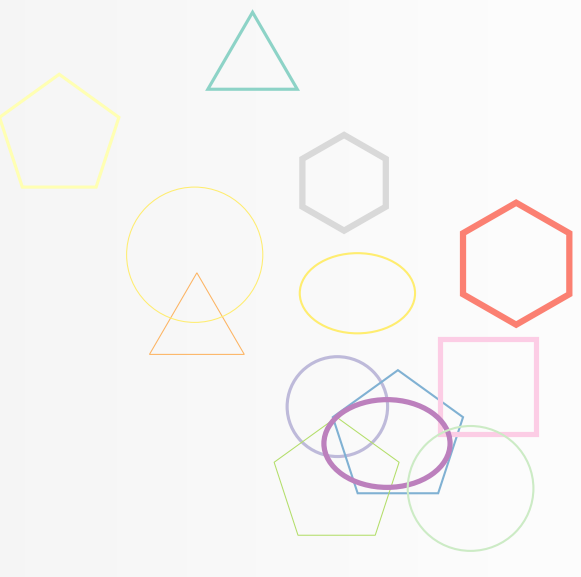[{"shape": "triangle", "thickness": 1.5, "radius": 0.44, "center": [0.435, 0.889]}, {"shape": "pentagon", "thickness": 1.5, "radius": 0.54, "center": [0.102, 0.763]}, {"shape": "circle", "thickness": 1.5, "radius": 0.43, "center": [0.58, 0.295]}, {"shape": "hexagon", "thickness": 3, "radius": 0.53, "center": [0.888, 0.543]}, {"shape": "pentagon", "thickness": 1, "radius": 0.59, "center": [0.685, 0.24]}, {"shape": "triangle", "thickness": 0.5, "radius": 0.47, "center": [0.339, 0.433]}, {"shape": "pentagon", "thickness": 0.5, "radius": 0.57, "center": [0.579, 0.164]}, {"shape": "square", "thickness": 2.5, "radius": 0.41, "center": [0.839, 0.33]}, {"shape": "hexagon", "thickness": 3, "radius": 0.41, "center": [0.592, 0.683]}, {"shape": "oval", "thickness": 2.5, "radius": 0.54, "center": [0.666, 0.231]}, {"shape": "circle", "thickness": 1, "radius": 0.54, "center": [0.81, 0.153]}, {"shape": "oval", "thickness": 1, "radius": 0.5, "center": [0.615, 0.491]}, {"shape": "circle", "thickness": 0.5, "radius": 0.59, "center": [0.335, 0.558]}]